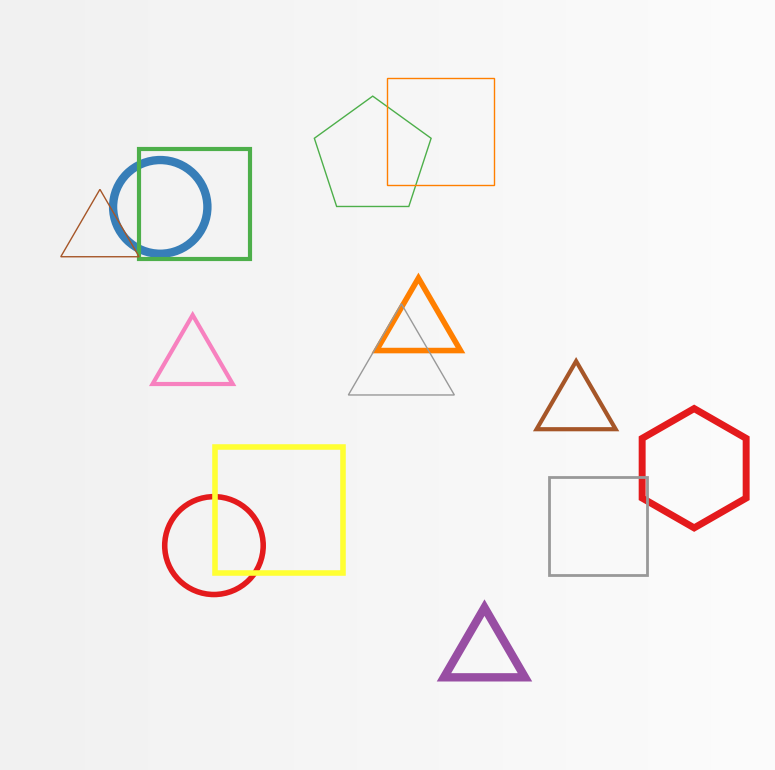[{"shape": "hexagon", "thickness": 2.5, "radius": 0.39, "center": [0.896, 0.392]}, {"shape": "circle", "thickness": 2, "radius": 0.32, "center": [0.276, 0.291]}, {"shape": "circle", "thickness": 3, "radius": 0.3, "center": [0.207, 0.731]}, {"shape": "square", "thickness": 1.5, "radius": 0.36, "center": [0.251, 0.735]}, {"shape": "pentagon", "thickness": 0.5, "radius": 0.4, "center": [0.481, 0.796]}, {"shape": "triangle", "thickness": 3, "radius": 0.3, "center": [0.625, 0.151]}, {"shape": "square", "thickness": 0.5, "radius": 0.35, "center": [0.568, 0.829]}, {"shape": "triangle", "thickness": 2, "radius": 0.31, "center": [0.54, 0.576]}, {"shape": "square", "thickness": 2, "radius": 0.41, "center": [0.36, 0.338]}, {"shape": "triangle", "thickness": 1.5, "radius": 0.29, "center": [0.743, 0.472]}, {"shape": "triangle", "thickness": 0.5, "radius": 0.29, "center": [0.129, 0.696]}, {"shape": "triangle", "thickness": 1.5, "radius": 0.3, "center": [0.249, 0.531]}, {"shape": "triangle", "thickness": 0.5, "radius": 0.39, "center": [0.518, 0.527]}, {"shape": "square", "thickness": 1, "radius": 0.32, "center": [0.772, 0.317]}]